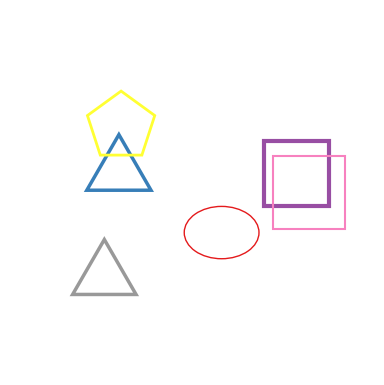[{"shape": "oval", "thickness": 1, "radius": 0.49, "center": [0.576, 0.396]}, {"shape": "triangle", "thickness": 2.5, "radius": 0.48, "center": [0.309, 0.554]}, {"shape": "square", "thickness": 3, "radius": 0.42, "center": [0.771, 0.55]}, {"shape": "pentagon", "thickness": 2, "radius": 0.46, "center": [0.315, 0.672]}, {"shape": "square", "thickness": 1.5, "radius": 0.47, "center": [0.803, 0.499]}, {"shape": "triangle", "thickness": 2.5, "radius": 0.48, "center": [0.271, 0.283]}]